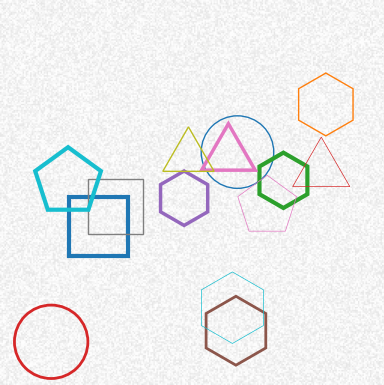[{"shape": "circle", "thickness": 1, "radius": 0.47, "center": [0.617, 0.605]}, {"shape": "square", "thickness": 3, "radius": 0.38, "center": [0.256, 0.411]}, {"shape": "hexagon", "thickness": 1, "radius": 0.41, "center": [0.846, 0.729]}, {"shape": "hexagon", "thickness": 3, "radius": 0.36, "center": [0.736, 0.532]}, {"shape": "circle", "thickness": 2, "radius": 0.48, "center": [0.133, 0.112]}, {"shape": "triangle", "thickness": 0.5, "radius": 0.43, "center": [0.834, 0.558]}, {"shape": "hexagon", "thickness": 2.5, "radius": 0.35, "center": [0.478, 0.485]}, {"shape": "hexagon", "thickness": 2, "radius": 0.45, "center": [0.613, 0.141]}, {"shape": "triangle", "thickness": 2.5, "radius": 0.4, "center": [0.593, 0.598]}, {"shape": "pentagon", "thickness": 0.5, "radius": 0.4, "center": [0.694, 0.464]}, {"shape": "square", "thickness": 1, "radius": 0.36, "center": [0.3, 0.464]}, {"shape": "triangle", "thickness": 1, "radius": 0.38, "center": [0.489, 0.593]}, {"shape": "pentagon", "thickness": 3, "radius": 0.45, "center": [0.177, 0.528]}, {"shape": "hexagon", "thickness": 0.5, "radius": 0.46, "center": [0.604, 0.201]}]